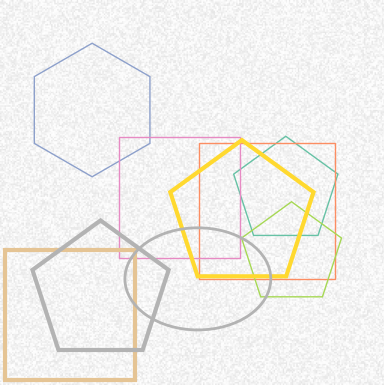[{"shape": "pentagon", "thickness": 1, "radius": 0.71, "center": [0.742, 0.504]}, {"shape": "square", "thickness": 1, "radius": 0.88, "center": [0.695, 0.452]}, {"shape": "hexagon", "thickness": 1, "radius": 0.87, "center": [0.239, 0.714]}, {"shape": "square", "thickness": 1, "radius": 0.79, "center": [0.466, 0.488]}, {"shape": "pentagon", "thickness": 1, "radius": 0.68, "center": [0.757, 0.339]}, {"shape": "pentagon", "thickness": 3, "radius": 0.98, "center": [0.628, 0.441]}, {"shape": "square", "thickness": 3, "radius": 0.85, "center": [0.182, 0.183]}, {"shape": "pentagon", "thickness": 3, "radius": 0.93, "center": [0.261, 0.241]}, {"shape": "oval", "thickness": 2, "radius": 0.95, "center": [0.514, 0.276]}]